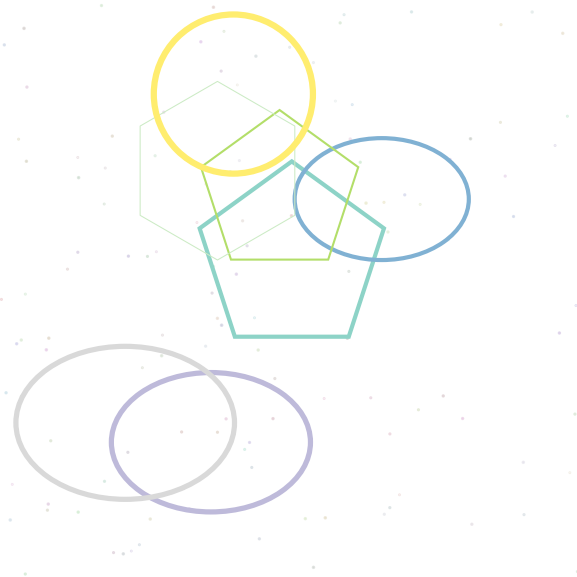[{"shape": "pentagon", "thickness": 2, "radius": 0.84, "center": [0.505, 0.552]}, {"shape": "oval", "thickness": 2.5, "radius": 0.86, "center": [0.365, 0.233]}, {"shape": "oval", "thickness": 2, "radius": 0.75, "center": [0.661, 0.654]}, {"shape": "pentagon", "thickness": 1, "radius": 0.72, "center": [0.484, 0.665]}, {"shape": "oval", "thickness": 2.5, "radius": 0.95, "center": [0.217, 0.267]}, {"shape": "hexagon", "thickness": 0.5, "radius": 0.77, "center": [0.377, 0.704]}, {"shape": "circle", "thickness": 3, "radius": 0.69, "center": [0.404, 0.836]}]